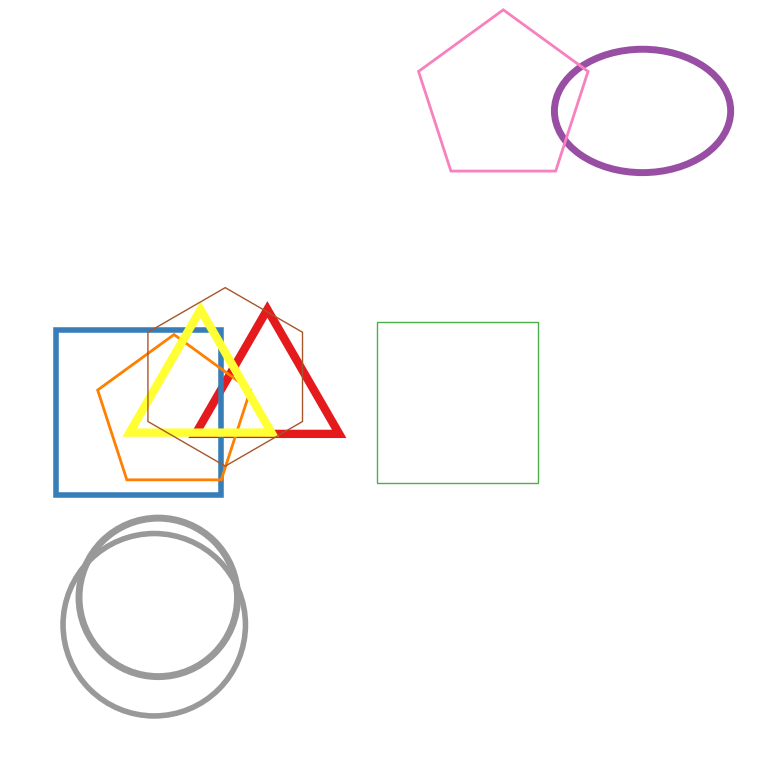[{"shape": "triangle", "thickness": 3, "radius": 0.54, "center": [0.347, 0.49]}, {"shape": "square", "thickness": 2, "radius": 0.54, "center": [0.18, 0.464]}, {"shape": "square", "thickness": 0.5, "radius": 0.52, "center": [0.594, 0.477]}, {"shape": "oval", "thickness": 2.5, "radius": 0.57, "center": [0.834, 0.856]}, {"shape": "pentagon", "thickness": 1, "radius": 0.52, "center": [0.226, 0.461]}, {"shape": "triangle", "thickness": 3, "radius": 0.53, "center": [0.26, 0.491]}, {"shape": "hexagon", "thickness": 0.5, "radius": 0.58, "center": [0.292, 0.511]}, {"shape": "pentagon", "thickness": 1, "radius": 0.58, "center": [0.654, 0.871]}, {"shape": "circle", "thickness": 2.5, "radius": 0.51, "center": [0.206, 0.224]}, {"shape": "circle", "thickness": 2, "radius": 0.59, "center": [0.2, 0.189]}]